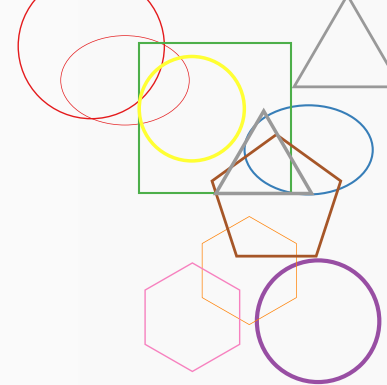[{"shape": "circle", "thickness": 1, "radius": 0.94, "center": [0.236, 0.88]}, {"shape": "oval", "thickness": 0.5, "radius": 0.83, "center": [0.323, 0.791]}, {"shape": "oval", "thickness": 1.5, "radius": 0.83, "center": [0.797, 0.611]}, {"shape": "square", "thickness": 1.5, "radius": 0.98, "center": [0.555, 0.693]}, {"shape": "circle", "thickness": 3, "radius": 0.79, "center": [0.821, 0.166]}, {"shape": "hexagon", "thickness": 0.5, "radius": 0.7, "center": [0.643, 0.297]}, {"shape": "circle", "thickness": 2.5, "radius": 0.68, "center": [0.495, 0.718]}, {"shape": "pentagon", "thickness": 2, "radius": 0.87, "center": [0.713, 0.476]}, {"shape": "hexagon", "thickness": 1, "radius": 0.7, "center": [0.496, 0.176]}, {"shape": "triangle", "thickness": 2, "radius": 0.79, "center": [0.896, 0.854]}, {"shape": "triangle", "thickness": 2.5, "radius": 0.71, "center": [0.681, 0.569]}]